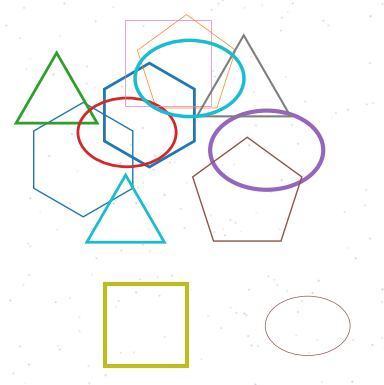[{"shape": "hexagon", "thickness": 2, "radius": 0.67, "center": [0.388, 0.701]}, {"shape": "hexagon", "thickness": 1, "radius": 0.74, "center": [0.216, 0.585]}, {"shape": "pentagon", "thickness": 0.5, "radius": 0.67, "center": [0.484, 0.828]}, {"shape": "triangle", "thickness": 2, "radius": 0.61, "center": [0.147, 0.741]}, {"shape": "oval", "thickness": 2, "radius": 0.64, "center": [0.33, 0.656]}, {"shape": "oval", "thickness": 3, "radius": 0.73, "center": [0.693, 0.61]}, {"shape": "oval", "thickness": 0.5, "radius": 0.55, "center": [0.799, 0.154]}, {"shape": "pentagon", "thickness": 1, "radius": 0.74, "center": [0.642, 0.494]}, {"shape": "square", "thickness": 0.5, "radius": 0.56, "center": [0.437, 0.837]}, {"shape": "triangle", "thickness": 1.5, "radius": 0.7, "center": [0.633, 0.768]}, {"shape": "square", "thickness": 3, "radius": 0.53, "center": [0.378, 0.157]}, {"shape": "triangle", "thickness": 2, "radius": 0.58, "center": [0.326, 0.429]}, {"shape": "oval", "thickness": 2.5, "radius": 0.71, "center": [0.492, 0.796]}]